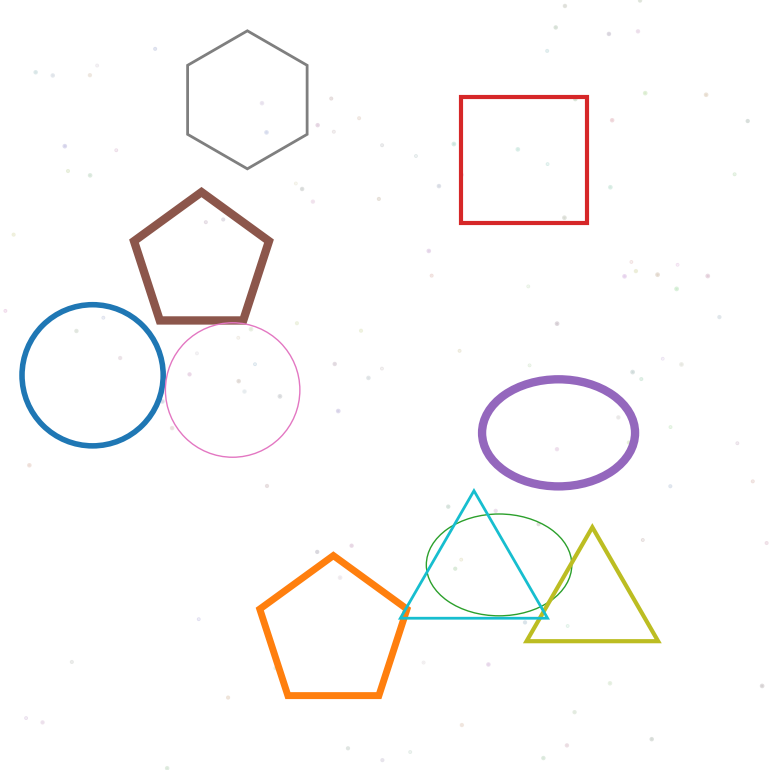[{"shape": "circle", "thickness": 2, "radius": 0.46, "center": [0.12, 0.513]}, {"shape": "pentagon", "thickness": 2.5, "radius": 0.5, "center": [0.433, 0.178]}, {"shape": "oval", "thickness": 0.5, "radius": 0.47, "center": [0.648, 0.266]}, {"shape": "square", "thickness": 1.5, "radius": 0.41, "center": [0.68, 0.793]}, {"shape": "oval", "thickness": 3, "radius": 0.5, "center": [0.725, 0.438]}, {"shape": "pentagon", "thickness": 3, "radius": 0.46, "center": [0.262, 0.658]}, {"shape": "circle", "thickness": 0.5, "radius": 0.44, "center": [0.302, 0.493]}, {"shape": "hexagon", "thickness": 1, "radius": 0.45, "center": [0.321, 0.87]}, {"shape": "triangle", "thickness": 1.5, "radius": 0.49, "center": [0.769, 0.217]}, {"shape": "triangle", "thickness": 1, "radius": 0.55, "center": [0.616, 0.252]}]